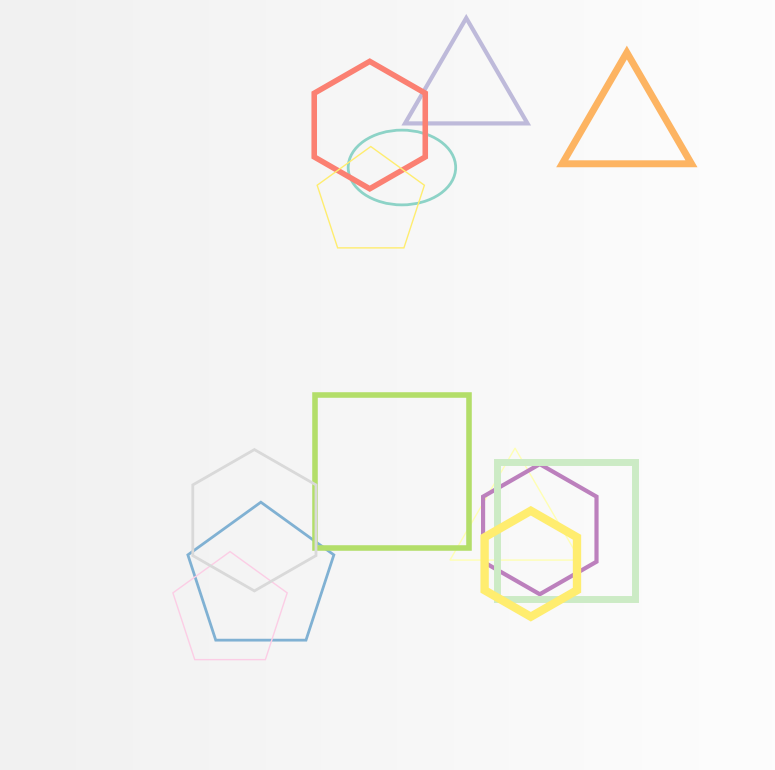[{"shape": "oval", "thickness": 1, "radius": 0.35, "center": [0.519, 0.782]}, {"shape": "triangle", "thickness": 0.5, "radius": 0.48, "center": [0.665, 0.321]}, {"shape": "triangle", "thickness": 1.5, "radius": 0.46, "center": [0.602, 0.885]}, {"shape": "hexagon", "thickness": 2, "radius": 0.41, "center": [0.477, 0.838]}, {"shape": "pentagon", "thickness": 1, "radius": 0.5, "center": [0.337, 0.249]}, {"shape": "triangle", "thickness": 2.5, "radius": 0.48, "center": [0.809, 0.835]}, {"shape": "square", "thickness": 2, "radius": 0.5, "center": [0.506, 0.387]}, {"shape": "pentagon", "thickness": 0.5, "radius": 0.39, "center": [0.297, 0.206]}, {"shape": "hexagon", "thickness": 1, "radius": 0.46, "center": [0.328, 0.324]}, {"shape": "hexagon", "thickness": 1.5, "radius": 0.42, "center": [0.697, 0.313]}, {"shape": "square", "thickness": 2.5, "radius": 0.45, "center": [0.731, 0.311]}, {"shape": "hexagon", "thickness": 3, "radius": 0.34, "center": [0.685, 0.268]}, {"shape": "pentagon", "thickness": 0.5, "radius": 0.36, "center": [0.478, 0.737]}]